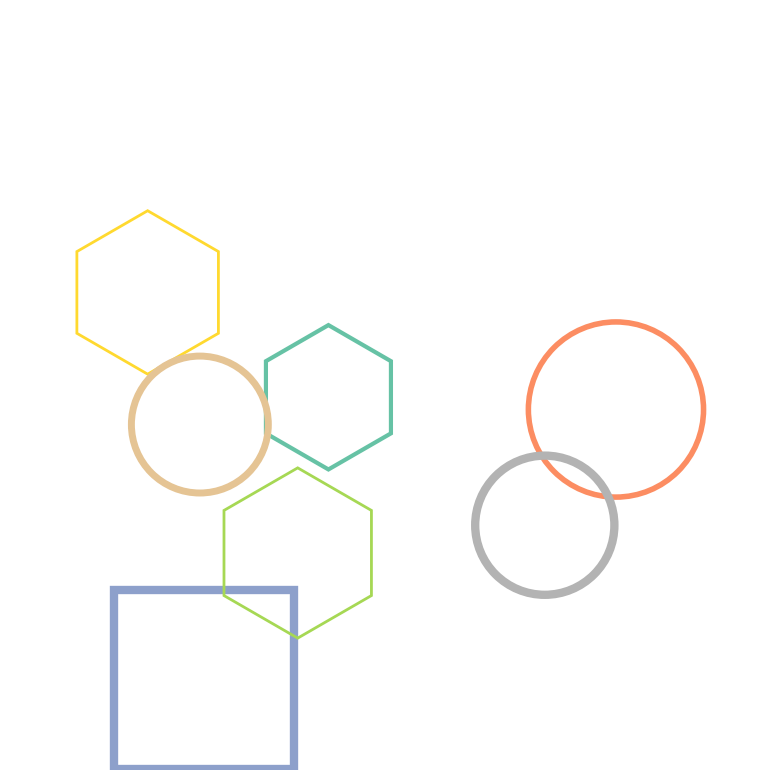[{"shape": "hexagon", "thickness": 1.5, "radius": 0.47, "center": [0.427, 0.484]}, {"shape": "circle", "thickness": 2, "radius": 0.57, "center": [0.8, 0.468]}, {"shape": "square", "thickness": 3, "radius": 0.58, "center": [0.265, 0.118]}, {"shape": "hexagon", "thickness": 1, "radius": 0.55, "center": [0.387, 0.282]}, {"shape": "hexagon", "thickness": 1, "radius": 0.53, "center": [0.192, 0.62]}, {"shape": "circle", "thickness": 2.5, "radius": 0.44, "center": [0.26, 0.449]}, {"shape": "circle", "thickness": 3, "radius": 0.45, "center": [0.708, 0.318]}]